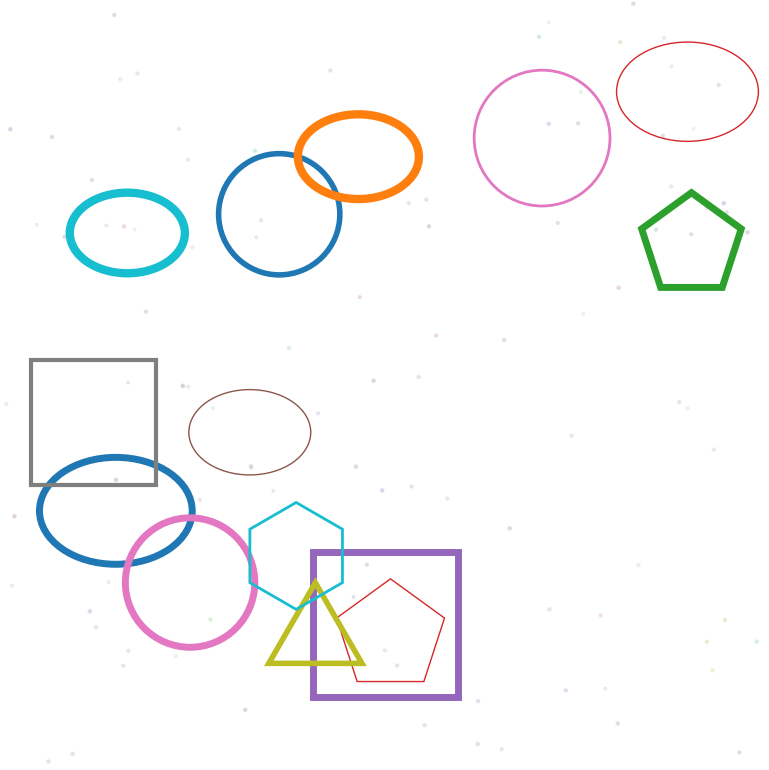[{"shape": "oval", "thickness": 2.5, "radius": 0.5, "center": [0.15, 0.337]}, {"shape": "circle", "thickness": 2, "radius": 0.39, "center": [0.363, 0.722]}, {"shape": "oval", "thickness": 3, "radius": 0.39, "center": [0.465, 0.797]}, {"shape": "pentagon", "thickness": 2.5, "radius": 0.34, "center": [0.898, 0.682]}, {"shape": "oval", "thickness": 0.5, "radius": 0.46, "center": [0.893, 0.881]}, {"shape": "pentagon", "thickness": 0.5, "radius": 0.37, "center": [0.507, 0.175]}, {"shape": "square", "thickness": 2.5, "radius": 0.47, "center": [0.501, 0.189]}, {"shape": "oval", "thickness": 0.5, "radius": 0.4, "center": [0.324, 0.439]}, {"shape": "circle", "thickness": 1, "radius": 0.44, "center": [0.704, 0.821]}, {"shape": "circle", "thickness": 2.5, "radius": 0.42, "center": [0.247, 0.243]}, {"shape": "square", "thickness": 1.5, "radius": 0.41, "center": [0.122, 0.452]}, {"shape": "triangle", "thickness": 2, "radius": 0.35, "center": [0.41, 0.173]}, {"shape": "oval", "thickness": 3, "radius": 0.37, "center": [0.165, 0.697]}, {"shape": "hexagon", "thickness": 1, "radius": 0.35, "center": [0.385, 0.278]}]